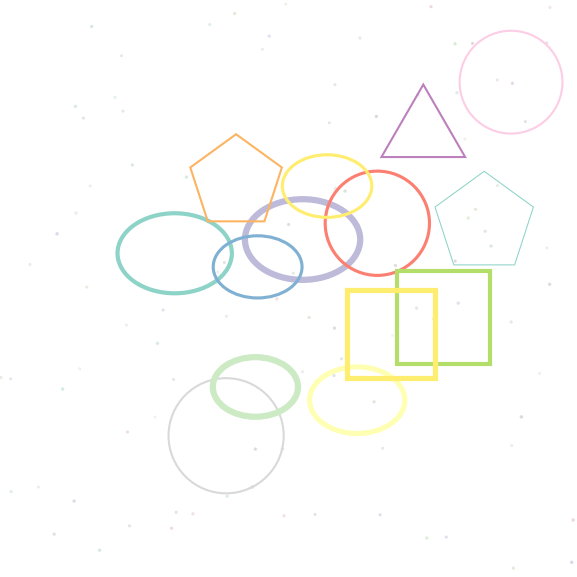[{"shape": "pentagon", "thickness": 0.5, "radius": 0.45, "center": [0.838, 0.613]}, {"shape": "oval", "thickness": 2, "radius": 0.5, "center": [0.303, 0.561]}, {"shape": "oval", "thickness": 2.5, "radius": 0.41, "center": [0.619, 0.306]}, {"shape": "oval", "thickness": 3, "radius": 0.5, "center": [0.524, 0.584]}, {"shape": "circle", "thickness": 1.5, "radius": 0.45, "center": [0.653, 0.613]}, {"shape": "oval", "thickness": 1.5, "radius": 0.38, "center": [0.446, 0.537]}, {"shape": "pentagon", "thickness": 1, "radius": 0.42, "center": [0.409, 0.683]}, {"shape": "square", "thickness": 2, "radius": 0.4, "center": [0.768, 0.449]}, {"shape": "circle", "thickness": 1, "radius": 0.45, "center": [0.885, 0.857]}, {"shape": "circle", "thickness": 1, "radius": 0.5, "center": [0.392, 0.245]}, {"shape": "triangle", "thickness": 1, "radius": 0.42, "center": [0.733, 0.769]}, {"shape": "oval", "thickness": 3, "radius": 0.37, "center": [0.442, 0.329]}, {"shape": "oval", "thickness": 1.5, "radius": 0.39, "center": [0.566, 0.677]}, {"shape": "square", "thickness": 2.5, "radius": 0.38, "center": [0.677, 0.421]}]